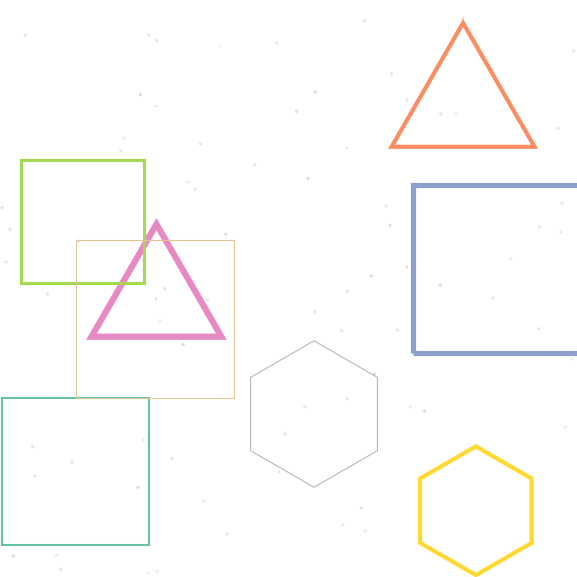[{"shape": "square", "thickness": 1, "radius": 0.64, "center": [0.131, 0.182]}, {"shape": "triangle", "thickness": 2, "radius": 0.71, "center": [0.802, 0.816]}, {"shape": "square", "thickness": 2.5, "radius": 0.73, "center": [0.86, 0.534]}, {"shape": "triangle", "thickness": 3, "radius": 0.65, "center": [0.271, 0.481]}, {"shape": "square", "thickness": 1.5, "radius": 0.53, "center": [0.143, 0.616]}, {"shape": "hexagon", "thickness": 2, "radius": 0.56, "center": [0.824, 0.115]}, {"shape": "square", "thickness": 0.5, "radius": 0.69, "center": [0.269, 0.447]}, {"shape": "hexagon", "thickness": 0.5, "radius": 0.63, "center": [0.544, 0.282]}]